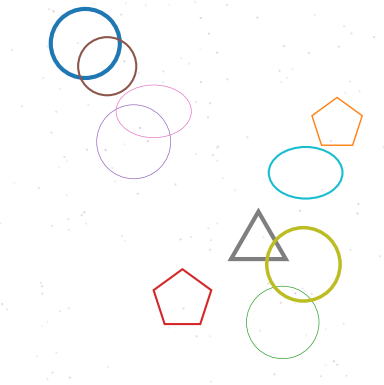[{"shape": "circle", "thickness": 3, "radius": 0.45, "center": [0.222, 0.887]}, {"shape": "pentagon", "thickness": 1, "radius": 0.34, "center": [0.876, 0.678]}, {"shape": "circle", "thickness": 0.5, "radius": 0.47, "center": [0.734, 0.162]}, {"shape": "pentagon", "thickness": 1.5, "radius": 0.39, "center": [0.474, 0.222]}, {"shape": "circle", "thickness": 0.5, "radius": 0.48, "center": [0.347, 0.632]}, {"shape": "circle", "thickness": 1.5, "radius": 0.38, "center": [0.278, 0.828]}, {"shape": "oval", "thickness": 0.5, "radius": 0.49, "center": [0.399, 0.711]}, {"shape": "triangle", "thickness": 3, "radius": 0.41, "center": [0.671, 0.368]}, {"shape": "circle", "thickness": 2.5, "radius": 0.48, "center": [0.788, 0.313]}, {"shape": "oval", "thickness": 1.5, "radius": 0.48, "center": [0.794, 0.551]}]